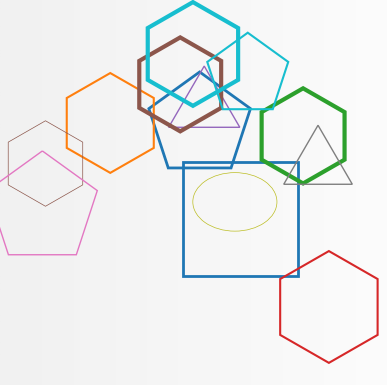[{"shape": "square", "thickness": 2, "radius": 0.74, "center": [0.621, 0.431]}, {"shape": "pentagon", "thickness": 2, "radius": 0.69, "center": [0.515, 0.675]}, {"shape": "hexagon", "thickness": 1.5, "radius": 0.65, "center": [0.285, 0.681]}, {"shape": "hexagon", "thickness": 3, "radius": 0.62, "center": [0.782, 0.647]}, {"shape": "hexagon", "thickness": 1.5, "radius": 0.73, "center": [0.849, 0.203]}, {"shape": "triangle", "thickness": 1, "radius": 0.53, "center": [0.527, 0.722]}, {"shape": "hexagon", "thickness": 0.5, "radius": 0.56, "center": [0.117, 0.575]}, {"shape": "hexagon", "thickness": 3, "radius": 0.61, "center": [0.465, 0.781]}, {"shape": "pentagon", "thickness": 1, "radius": 0.75, "center": [0.109, 0.459]}, {"shape": "triangle", "thickness": 1, "radius": 0.51, "center": [0.821, 0.572]}, {"shape": "oval", "thickness": 0.5, "radius": 0.54, "center": [0.606, 0.476]}, {"shape": "pentagon", "thickness": 1.5, "radius": 0.55, "center": [0.639, 0.805]}, {"shape": "hexagon", "thickness": 3, "radius": 0.67, "center": [0.498, 0.86]}]